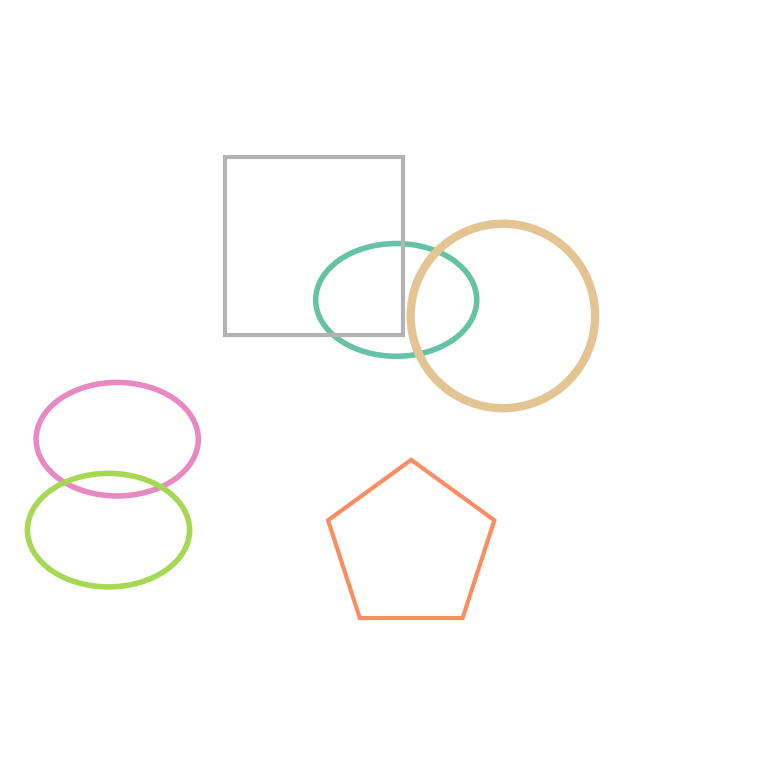[{"shape": "oval", "thickness": 2, "radius": 0.52, "center": [0.515, 0.611]}, {"shape": "pentagon", "thickness": 1.5, "radius": 0.57, "center": [0.534, 0.289]}, {"shape": "oval", "thickness": 2, "radius": 0.53, "center": [0.152, 0.43]}, {"shape": "oval", "thickness": 2, "radius": 0.53, "center": [0.141, 0.312]}, {"shape": "circle", "thickness": 3, "radius": 0.6, "center": [0.653, 0.59]}, {"shape": "square", "thickness": 1.5, "radius": 0.58, "center": [0.408, 0.681]}]